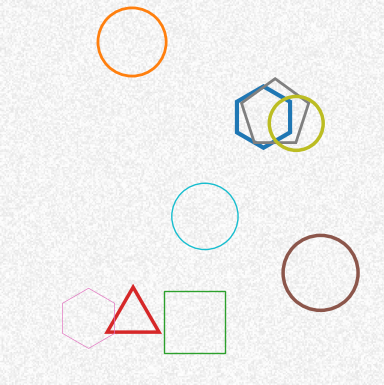[{"shape": "hexagon", "thickness": 3, "radius": 0.4, "center": [0.684, 0.696]}, {"shape": "circle", "thickness": 2, "radius": 0.44, "center": [0.343, 0.891]}, {"shape": "square", "thickness": 1, "radius": 0.4, "center": [0.505, 0.164]}, {"shape": "triangle", "thickness": 2.5, "radius": 0.39, "center": [0.346, 0.176]}, {"shape": "circle", "thickness": 2.5, "radius": 0.49, "center": [0.833, 0.291]}, {"shape": "hexagon", "thickness": 0.5, "radius": 0.39, "center": [0.23, 0.173]}, {"shape": "pentagon", "thickness": 2, "radius": 0.46, "center": [0.715, 0.704]}, {"shape": "circle", "thickness": 2.5, "radius": 0.35, "center": [0.769, 0.68]}, {"shape": "circle", "thickness": 1, "radius": 0.43, "center": [0.532, 0.438]}]